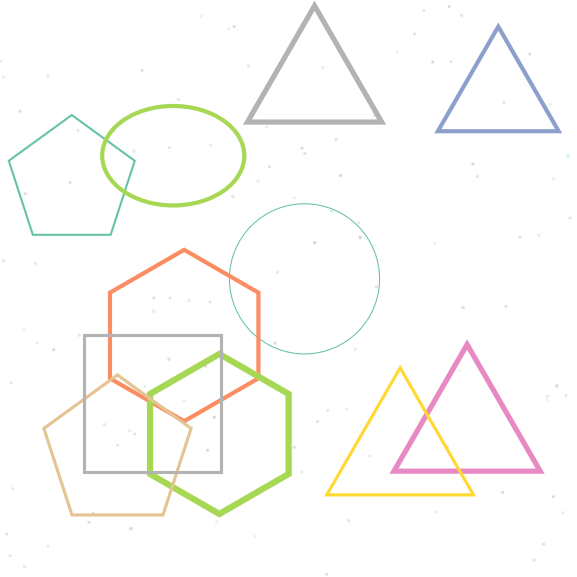[{"shape": "circle", "thickness": 0.5, "radius": 0.65, "center": [0.527, 0.516]}, {"shape": "pentagon", "thickness": 1, "radius": 0.57, "center": [0.124, 0.685]}, {"shape": "hexagon", "thickness": 2, "radius": 0.74, "center": [0.319, 0.418]}, {"shape": "triangle", "thickness": 2, "radius": 0.6, "center": [0.863, 0.832]}, {"shape": "triangle", "thickness": 2.5, "radius": 0.73, "center": [0.809, 0.256]}, {"shape": "hexagon", "thickness": 3, "radius": 0.69, "center": [0.38, 0.248]}, {"shape": "oval", "thickness": 2, "radius": 0.62, "center": [0.3, 0.729]}, {"shape": "triangle", "thickness": 1.5, "radius": 0.73, "center": [0.693, 0.216]}, {"shape": "pentagon", "thickness": 1.5, "radius": 0.67, "center": [0.203, 0.216]}, {"shape": "square", "thickness": 1.5, "radius": 0.59, "center": [0.264, 0.3]}, {"shape": "triangle", "thickness": 2.5, "radius": 0.67, "center": [0.545, 0.855]}]